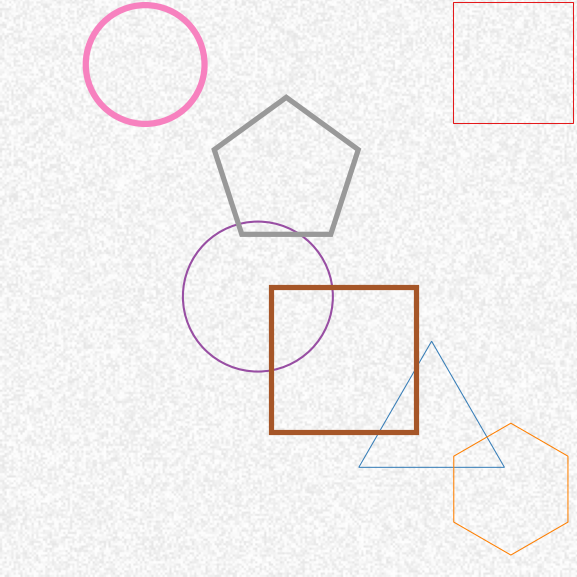[{"shape": "square", "thickness": 0.5, "radius": 0.52, "center": [0.888, 0.891]}, {"shape": "triangle", "thickness": 0.5, "radius": 0.73, "center": [0.747, 0.263]}, {"shape": "circle", "thickness": 1, "radius": 0.65, "center": [0.447, 0.486]}, {"shape": "hexagon", "thickness": 0.5, "radius": 0.57, "center": [0.885, 0.152]}, {"shape": "square", "thickness": 2.5, "radius": 0.63, "center": [0.595, 0.377]}, {"shape": "circle", "thickness": 3, "radius": 0.51, "center": [0.251, 0.887]}, {"shape": "pentagon", "thickness": 2.5, "radius": 0.66, "center": [0.496, 0.699]}]